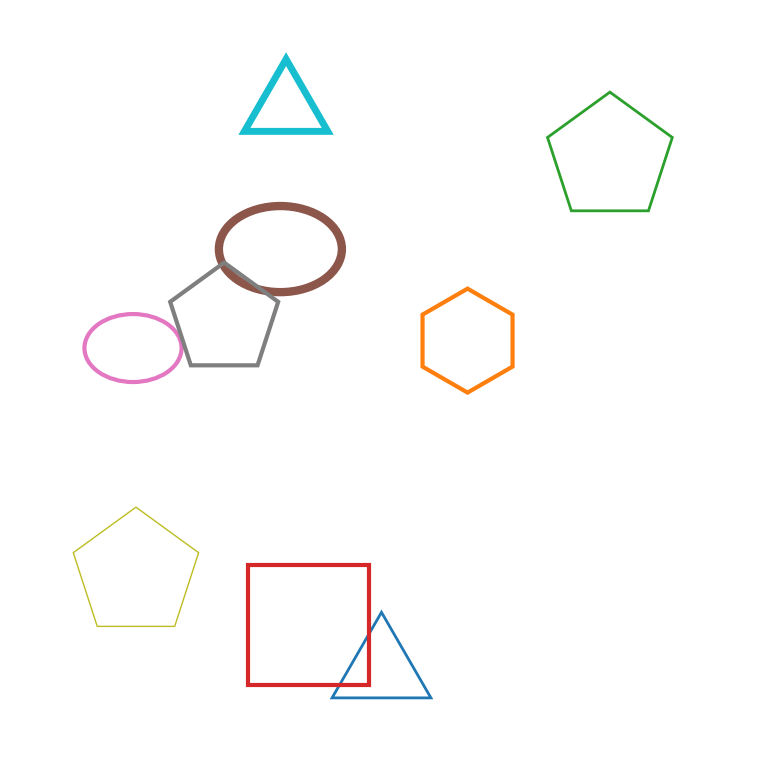[{"shape": "triangle", "thickness": 1, "radius": 0.37, "center": [0.495, 0.131]}, {"shape": "hexagon", "thickness": 1.5, "radius": 0.34, "center": [0.607, 0.558]}, {"shape": "pentagon", "thickness": 1, "radius": 0.43, "center": [0.792, 0.795]}, {"shape": "square", "thickness": 1.5, "radius": 0.39, "center": [0.401, 0.188]}, {"shape": "oval", "thickness": 3, "radius": 0.4, "center": [0.364, 0.677]}, {"shape": "oval", "thickness": 1.5, "radius": 0.32, "center": [0.173, 0.548]}, {"shape": "pentagon", "thickness": 1.5, "radius": 0.37, "center": [0.291, 0.585]}, {"shape": "pentagon", "thickness": 0.5, "radius": 0.43, "center": [0.177, 0.256]}, {"shape": "triangle", "thickness": 2.5, "radius": 0.31, "center": [0.372, 0.861]}]